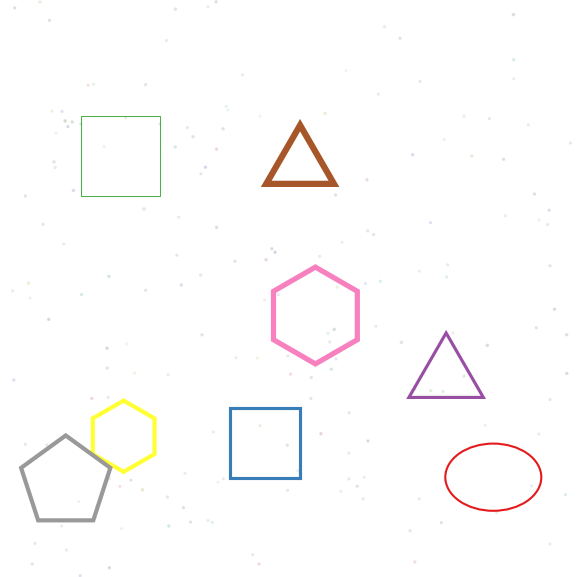[{"shape": "oval", "thickness": 1, "radius": 0.42, "center": [0.854, 0.173]}, {"shape": "square", "thickness": 1.5, "radius": 0.3, "center": [0.458, 0.232]}, {"shape": "square", "thickness": 0.5, "radius": 0.34, "center": [0.208, 0.729]}, {"shape": "triangle", "thickness": 1.5, "radius": 0.37, "center": [0.773, 0.348]}, {"shape": "hexagon", "thickness": 2, "radius": 0.31, "center": [0.214, 0.244]}, {"shape": "triangle", "thickness": 3, "radius": 0.34, "center": [0.52, 0.715]}, {"shape": "hexagon", "thickness": 2.5, "radius": 0.42, "center": [0.546, 0.453]}, {"shape": "pentagon", "thickness": 2, "radius": 0.41, "center": [0.114, 0.164]}]